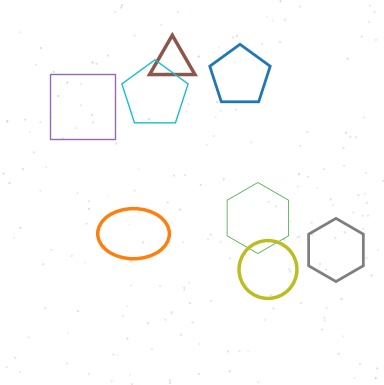[{"shape": "pentagon", "thickness": 2, "radius": 0.41, "center": [0.623, 0.802]}, {"shape": "oval", "thickness": 2.5, "radius": 0.47, "center": [0.347, 0.393]}, {"shape": "hexagon", "thickness": 0.5, "radius": 0.46, "center": [0.67, 0.434]}, {"shape": "square", "thickness": 1, "radius": 0.42, "center": [0.215, 0.724]}, {"shape": "triangle", "thickness": 2.5, "radius": 0.34, "center": [0.447, 0.84]}, {"shape": "hexagon", "thickness": 2, "radius": 0.41, "center": [0.873, 0.351]}, {"shape": "circle", "thickness": 2.5, "radius": 0.38, "center": [0.696, 0.3]}, {"shape": "pentagon", "thickness": 1, "radius": 0.45, "center": [0.403, 0.754]}]